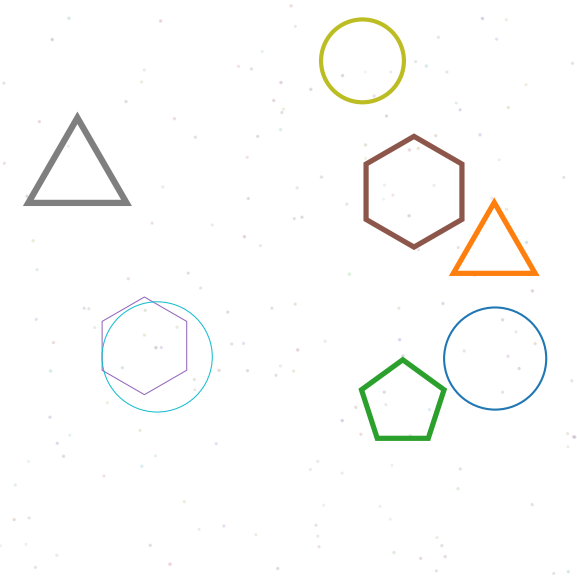[{"shape": "circle", "thickness": 1, "radius": 0.44, "center": [0.857, 0.378]}, {"shape": "triangle", "thickness": 2.5, "radius": 0.41, "center": [0.856, 0.567]}, {"shape": "pentagon", "thickness": 2.5, "radius": 0.38, "center": [0.697, 0.301]}, {"shape": "hexagon", "thickness": 0.5, "radius": 0.42, "center": [0.25, 0.4]}, {"shape": "hexagon", "thickness": 2.5, "radius": 0.48, "center": [0.717, 0.667]}, {"shape": "triangle", "thickness": 3, "radius": 0.49, "center": [0.134, 0.697]}, {"shape": "circle", "thickness": 2, "radius": 0.36, "center": [0.628, 0.894]}, {"shape": "circle", "thickness": 0.5, "radius": 0.48, "center": [0.272, 0.381]}]